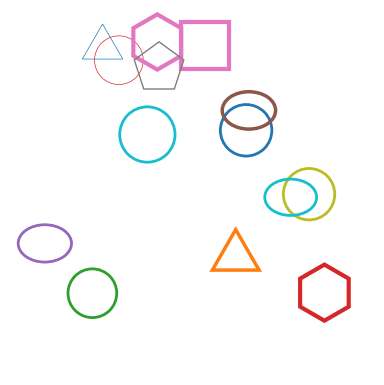[{"shape": "triangle", "thickness": 0.5, "radius": 0.3, "center": [0.266, 0.877]}, {"shape": "circle", "thickness": 2, "radius": 0.33, "center": [0.639, 0.662]}, {"shape": "triangle", "thickness": 2.5, "radius": 0.35, "center": [0.612, 0.334]}, {"shape": "circle", "thickness": 2, "radius": 0.32, "center": [0.24, 0.238]}, {"shape": "hexagon", "thickness": 3, "radius": 0.36, "center": [0.843, 0.24]}, {"shape": "circle", "thickness": 0.5, "radius": 0.32, "center": [0.309, 0.844]}, {"shape": "oval", "thickness": 2, "radius": 0.35, "center": [0.117, 0.368]}, {"shape": "oval", "thickness": 2.5, "radius": 0.35, "center": [0.647, 0.713]}, {"shape": "hexagon", "thickness": 3, "radius": 0.36, "center": [0.409, 0.891]}, {"shape": "square", "thickness": 3, "radius": 0.31, "center": [0.533, 0.882]}, {"shape": "pentagon", "thickness": 1, "radius": 0.34, "center": [0.413, 0.824]}, {"shape": "circle", "thickness": 2, "radius": 0.33, "center": [0.803, 0.496]}, {"shape": "oval", "thickness": 2, "radius": 0.34, "center": [0.755, 0.488]}, {"shape": "circle", "thickness": 2, "radius": 0.36, "center": [0.383, 0.651]}]